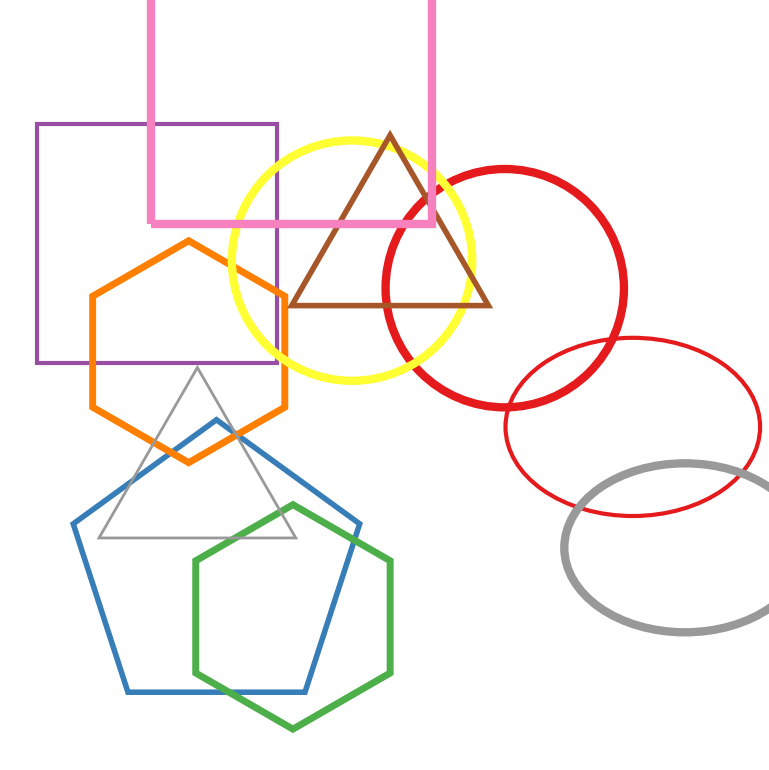[{"shape": "oval", "thickness": 1.5, "radius": 0.83, "center": [0.822, 0.446]}, {"shape": "circle", "thickness": 3, "radius": 0.77, "center": [0.656, 0.626]}, {"shape": "pentagon", "thickness": 2, "radius": 0.98, "center": [0.281, 0.259]}, {"shape": "hexagon", "thickness": 2.5, "radius": 0.73, "center": [0.38, 0.199]}, {"shape": "square", "thickness": 1.5, "radius": 0.78, "center": [0.204, 0.684]}, {"shape": "hexagon", "thickness": 2.5, "radius": 0.72, "center": [0.245, 0.543]}, {"shape": "circle", "thickness": 3, "radius": 0.78, "center": [0.457, 0.662]}, {"shape": "triangle", "thickness": 2, "radius": 0.74, "center": [0.507, 0.677]}, {"shape": "square", "thickness": 3, "radius": 0.91, "center": [0.379, 0.891]}, {"shape": "oval", "thickness": 3, "radius": 0.78, "center": [0.89, 0.289]}, {"shape": "triangle", "thickness": 1, "radius": 0.74, "center": [0.256, 0.375]}]